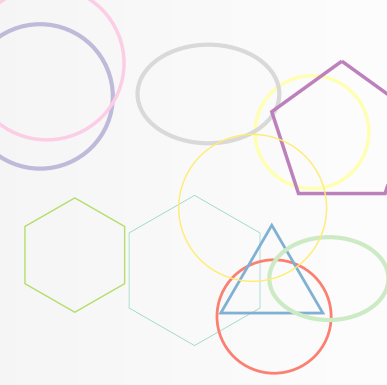[{"shape": "hexagon", "thickness": 0.5, "radius": 0.98, "center": [0.502, 0.297]}, {"shape": "circle", "thickness": 2.5, "radius": 0.73, "center": [0.805, 0.657]}, {"shape": "circle", "thickness": 3, "radius": 0.94, "center": [0.104, 0.75]}, {"shape": "circle", "thickness": 2, "radius": 0.74, "center": [0.707, 0.178]}, {"shape": "triangle", "thickness": 2, "radius": 0.76, "center": [0.701, 0.263]}, {"shape": "hexagon", "thickness": 1, "radius": 0.74, "center": [0.193, 0.337]}, {"shape": "circle", "thickness": 2.5, "radius": 1.0, "center": [0.121, 0.836]}, {"shape": "oval", "thickness": 3, "radius": 0.91, "center": [0.538, 0.756]}, {"shape": "pentagon", "thickness": 2.5, "radius": 0.95, "center": [0.882, 0.651]}, {"shape": "oval", "thickness": 3, "radius": 0.77, "center": [0.849, 0.276]}, {"shape": "circle", "thickness": 1, "radius": 0.95, "center": [0.652, 0.46]}]